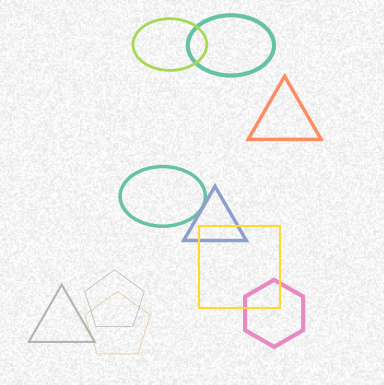[{"shape": "oval", "thickness": 2.5, "radius": 0.55, "center": [0.423, 0.49]}, {"shape": "oval", "thickness": 3, "radius": 0.56, "center": [0.6, 0.882]}, {"shape": "triangle", "thickness": 2.5, "radius": 0.55, "center": [0.739, 0.693]}, {"shape": "triangle", "thickness": 2.5, "radius": 0.47, "center": [0.558, 0.422]}, {"shape": "hexagon", "thickness": 3, "radius": 0.44, "center": [0.712, 0.186]}, {"shape": "oval", "thickness": 2, "radius": 0.48, "center": [0.441, 0.884]}, {"shape": "square", "thickness": 1.5, "radius": 0.53, "center": [0.621, 0.306]}, {"shape": "pentagon", "thickness": 0.5, "radius": 0.45, "center": [0.305, 0.153]}, {"shape": "pentagon", "thickness": 0.5, "radius": 0.41, "center": [0.297, 0.218]}, {"shape": "triangle", "thickness": 1.5, "radius": 0.49, "center": [0.16, 0.161]}]